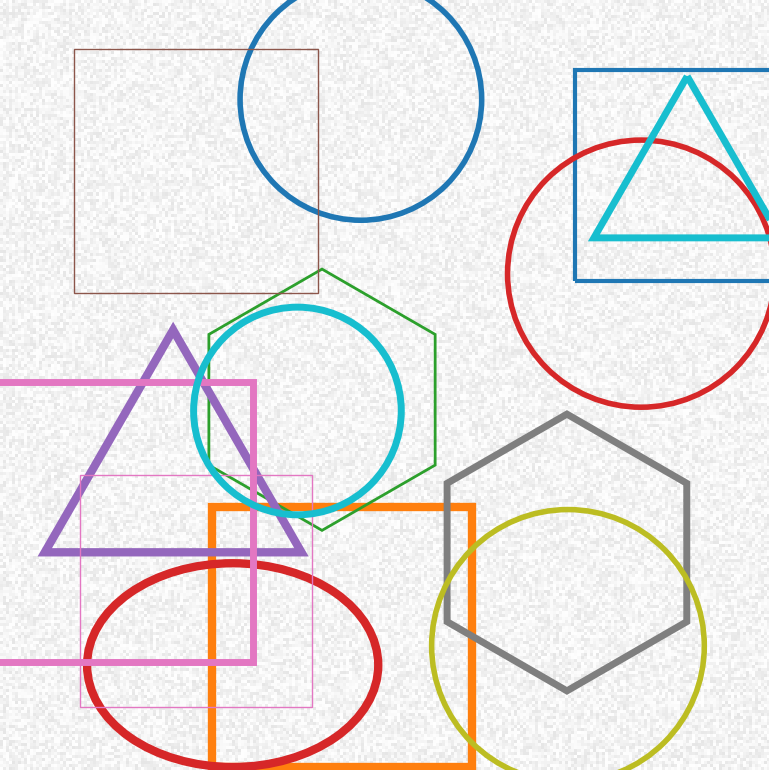[{"shape": "circle", "thickness": 2, "radius": 0.78, "center": [0.469, 0.871]}, {"shape": "square", "thickness": 1.5, "radius": 0.68, "center": [0.884, 0.772]}, {"shape": "square", "thickness": 3, "radius": 0.84, "center": [0.444, 0.173]}, {"shape": "hexagon", "thickness": 1, "radius": 0.85, "center": [0.418, 0.481]}, {"shape": "circle", "thickness": 2, "radius": 0.87, "center": [0.833, 0.645]}, {"shape": "oval", "thickness": 3, "radius": 0.95, "center": [0.302, 0.136]}, {"shape": "triangle", "thickness": 3, "radius": 0.96, "center": [0.225, 0.379]}, {"shape": "square", "thickness": 0.5, "radius": 0.79, "center": [0.254, 0.778]}, {"shape": "square", "thickness": 2.5, "radius": 0.91, "center": [0.146, 0.322]}, {"shape": "square", "thickness": 0.5, "radius": 0.75, "center": [0.255, 0.232]}, {"shape": "hexagon", "thickness": 2.5, "radius": 0.9, "center": [0.736, 0.282]}, {"shape": "circle", "thickness": 2, "radius": 0.89, "center": [0.738, 0.161]}, {"shape": "circle", "thickness": 2.5, "radius": 0.67, "center": [0.386, 0.466]}, {"shape": "triangle", "thickness": 2.5, "radius": 0.7, "center": [0.892, 0.761]}]